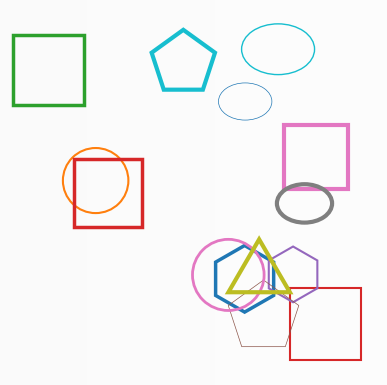[{"shape": "oval", "thickness": 0.5, "radius": 0.34, "center": [0.633, 0.736]}, {"shape": "hexagon", "thickness": 2.5, "radius": 0.43, "center": [0.631, 0.276]}, {"shape": "circle", "thickness": 1.5, "radius": 0.42, "center": [0.247, 0.531]}, {"shape": "square", "thickness": 2.5, "radius": 0.46, "center": [0.124, 0.818]}, {"shape": "square", "thickness": 1.5, "radius": 0.46, "center": [0.84, 0.158]}, {"shape": "square", "thickness": 2.5, "radius": 0.44, "center": [0.279, 0.498]}, {"shape": "hexagon", "thickness": 1.5, "radius": 0.36, "center": [0.756, 0.287]}, {"shape": "pentagon", "thickness": 0.5, "radius": 0.48, "center": [0.68, 0.177]}, {"shape": "circle", "thickness": 2, "radius": 0.46, "center": [0.589, 0.286]}, {"shape": "square", "thickness": 3, "radius": 0.41, "center": [0.815, 0.593]}, {"shape": "oval", "thickness": 3, "radius": 0.36, "center": [0.786, 0.472]}, {"shape": "triangle", "thickness": 3, "radius": 0.46, "center": [0.669, 0.287]}, {"shape": "pentagon", "thickness": 3, "radius": 0.43, "center": [0.473, 0.837]}, {"shape": "oval", "thickness": 1, "radius": 0.47, "center": [0.718, 0.872]}]